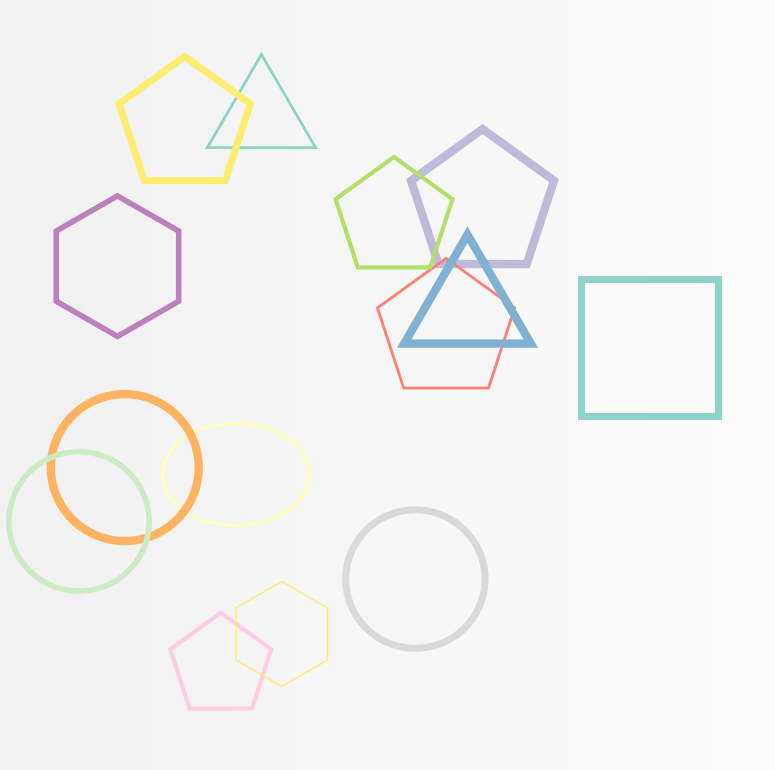[{"shape": "square", "thickness": 2.5, "radius": 0.44, "center": [0.838, 0.549]}, {"shape": "triangle", "thickness": 1, "radius": 0.4, "center": [0.337, 0.849]}, {"shape": "oval", "thickness": 1, "radius": 0.47, "center": [0.304, 0.384]}, {"shape": "pentagon", "thickness": 3, "radius": 0.48, "center": [0.623, 0.736]}, {"shape": "pentagon", "thickness": 1, "radius": 0.47, "center": [0.576, 0.571]}, {"shape": "triangle", "thickness": 3, "radius": 0.47, "center": [0.603, 0.601]}, {"shape": "circle", "thickness": 3, "radius": 0.48, "center": [0.161, 0.393]}, {"shape": "pentagon", "thickness": 1.5, "radius": 0.4, "center": [0.508, 0.717]}, {"shape": "pentagon", "thickness": 1.5, "radius": 0.34, "center": [0.285, 0.136]}, {"shape": "circle", "thickness": 2.5, "radius": 0.45, "center": [0.536, 0.248]}, {"shape": "hexagon", "thickness": 2, "radius": 0.46, "center": [0.152, 0.654]}, {"shape": "circle", "thickness": 2, "radius": 0.45, "center": [0.102, 0.323]}, {"shape": "hexagon", "thickness": 0.5, "radius": 0.34, "center": [0.364, 0.177]}, {"shape": "pentagon", "thickness": 2.5, "radius": 0.45, "center": [0.238, 0.838]}]